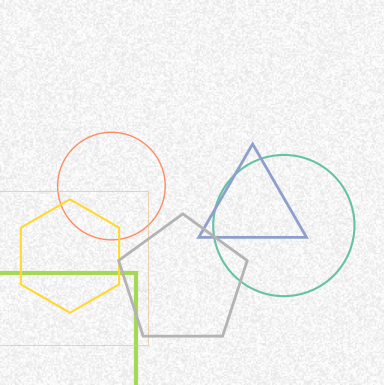[{"shape": "circle", "thickness": 1.5, "radius": 0.92, "center": [0.737, 0.414]}, {"shape": "circle", "thickness": 1, "radius": 0.7, "center": [0.289, 0.517]}, {"shape": "triangle", "thickness": 2, "radius": 0.81, "center": [0.656, 0.464]}, {"shape": "square", "thickness": 3, "radius": 0.93, "center": [0.168, 0.104]}, {"shape": "hexagon", "thickness": 1.5, "radius": 0.74, "center": [0.182, 0.335]}, {"shape": "square", "thickness": 0.5, "radius": 1.0, "center": [0.186, 0.303]}, {"shape": "pentagon", "thickness": 2, "radius": 0.88, "center": [0.475, 0.269]}]